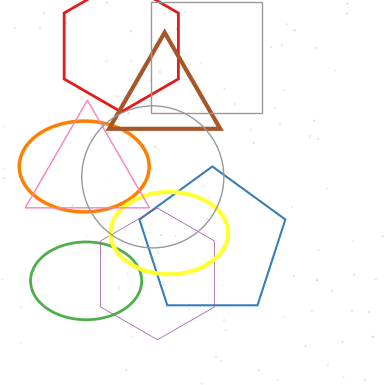[{"shape": "hexagon", "thickness": 2, "radius": 0.86, "center": [0.315, 0.881]}, {"shape": "pentagon", "thickness": 1.5, "radius": 1.0, "center": [0.552, 0.368]}, {"shape": "oval", "thickness": 2, "radius": 0.72, "center": [0.224, 0.271]}, {"shape": "hexagon", "thickness": 0.5, "radius": 0.85, "center": [0.409, 0.288]}, {"shape": "oval", "thickness": 2.5, "radius": 0.84, "center": [0.219, 0.568]}, {"shape": "oval", "thickness": 3, "radius": 0.76, "center": [0.44, 0.394]}, {"shape": "triangle", "thickness": 3, "radius": 0.83, "center": [0.428, 0.749]}, {"shape": "triangle", "thickness": 1, "radius": 0.93, "center": [0.227, 0.553]}, {"shape": "square", "thickness": 1, "radius": 0.72, "center": [0.536, 0.85]}, {"shape": "circle", "thickness": 1, "radius": 0.92, "center": [0.397, 0.541]}]